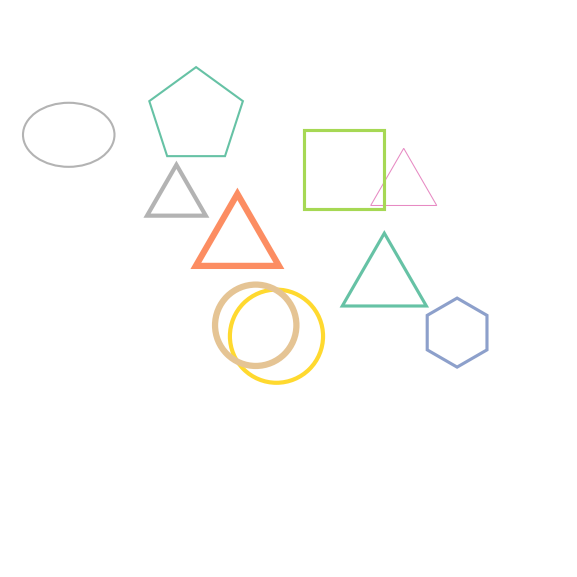[{"shape": "pentagon", "thickness": 1, "radius": 0.43, "center": [0.34, 0.798]}, {"shape": "triangle", "thickness": 1.5, "radius": 0.42, "center": [0.666, 0.511]}, {"shape": "triangle", "thickness": 3, "radius": 0.42, "center": [0.411, 0.58]}, {"shape": "hexagon", "thickness": 1.5, "radius": 0.3, "center": [0.792, 0.423]}, {"shape": "triangle", "thickness": 0.5, "radius": 0.33, "center": [0.699, 0.676]}, {"shape": "square", "thickness": 1.5, "radius": 0.34, "center": [0.596, 0.706]}, {"shape": "circle", "thickness": 2, "radius": 0.4, "center": [0.479, 0.417]}, {"shape": "circle", "thickness": 3, "radius": 0.35, "center": [0.443, 0.436]}, {"shape": "oval", "thickness": 1, "radius": 0.4, "center": [0.119, 0.766]}, {"shape": "triangle", "thickness": 2, "radius": 0.29, "center": [0.305, 0.655]}]